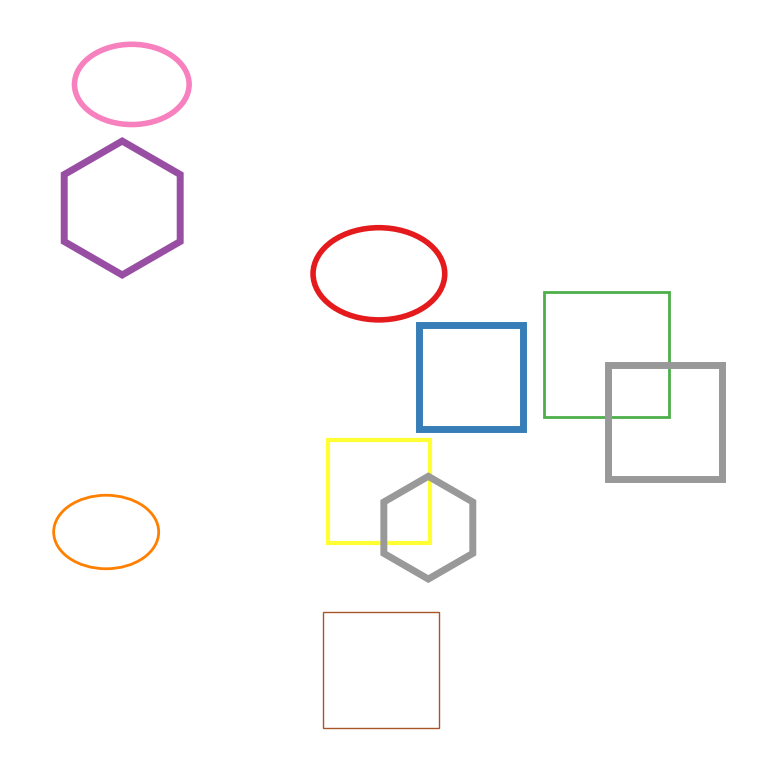[{"shape": "oval", "thickness": 2, "radius": 0.43, "center": [0.492, 0.644]}, {"shape": "square", "thickness": 2.5, "radius": 0.34, "center": [0.611, 0.51]}, {"shape": "square", "thickness": 1, "radius": 0.41, "center": [0.788, 0.539]}, {"shape": "hexagon", "thickness": 2.5, "radius": 0.43, "center": [0.159, 0.73]}, {"shape": "oval", "thickness": 1, "radius": 0.34, "center": [0.138, 0.309]}, {"shape": "square", "thickness": 1.5, "radius": 0.33, "center": [0.492, 0.362]}, {"shape": "square", "thickness": 0.5, "radius": 0.38, "center": [0.495, 0.13]}, {"shape": "oval", "thickness": 2, "radius": 0.37, "center": [0.171, 0.89]}, {"shape": "square", "thickness": 2.5, "radius": 0.37, "center": [0.864, 0.452]}, {"shape": "hexagon", "thickness": 2.5, "radius": 0.33, "center": [0.556, 0.315]}]